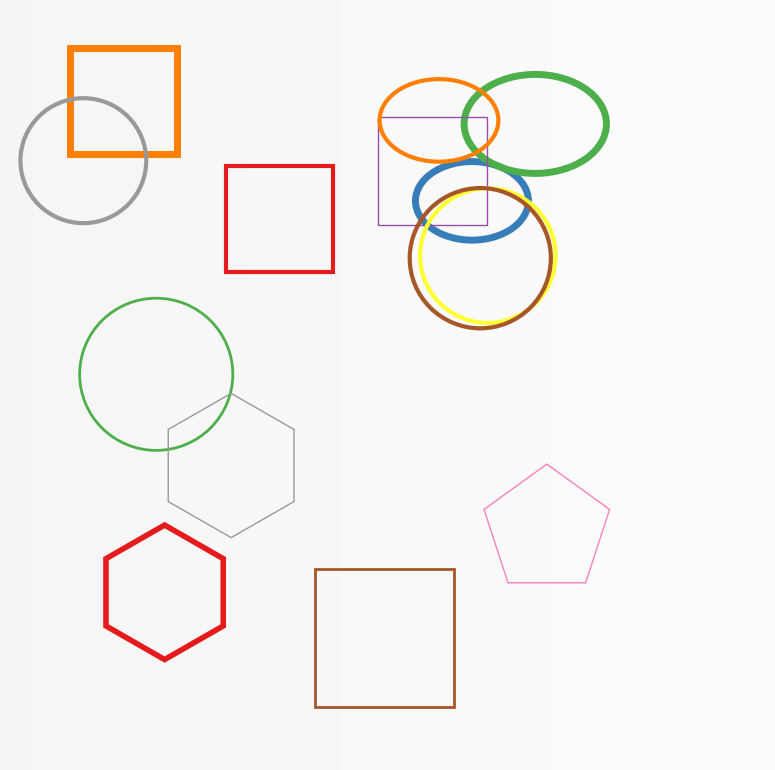[{"shape": "hexagon", "thickness": 2, "radius": 0.44, "center": [0.212, 0.231]}, {"shape": "square", "thickness": 1.5, "radius": 0.34, "center": [0.361, 0.716]}, {"shape": "oval", "thickness": 2.5, "radius": 0.36, "center": [0.609, 0.739]}, {"shape": "circle", "thickness": 1, "radius": 0.49, "center": [0.202, 0.514]}, {"shape": "oval", "thickness": 2.5, "radius": 0.46, "center": [0.691, 0.839]}, {"shape": "square", "thickness": 0.5, "radius": 0.35, "center": [0.558, 0.778]}, {"shape": "square", "thickness": 2.5, "radius": 0.34, "center": [0.159, 0.869]}, {"shape": "oval", "thickness": 1.5, "radius": 0.38, "center": [0.566, 0.844]}, {"shape": "circle", "thickness": 1.5, "radius": 0.44, "center": [0.629, 0.668]}, {"shape": "square", "thickness": 1, "radius": 0.45, "center": [0.496, 0.171]}, {"shape": "circle", "thickness": 1.5, "radius": 0.46, "center": [0.62, 0.665]}, {"shape": "pentagon", "thickness": 0.5, "radius": 0.43, "center": [0.706, 0.312]}, {"shape": "circle", "thickness": 1.5, "radius": 0.41, "center": [0.108, 0.791]}, {"shape": "hexagon", "thickness": 0.5, "radius": 0.47, "center": [0.298, 0.395]}]